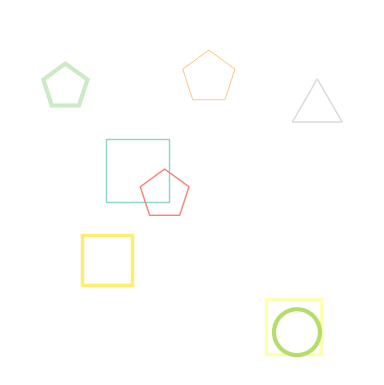[{"shape": "square", "thickness": 1, "radius": 0.41, "center": [0.358, 0.557]}, {"shape": "square", "thickness": 2.5, "radius": 0.36, "center": [0.762, 0.152]}, {"shape": "pentagon", "thickness": 1, "radius": 0.33, "center": [0.428, 0.494]}, {"shape": "pentagon", "thickness": 0.5, "radius": 0.36, "center": [0.542, 0.798]}, {"shape": "circle", "thickness": 3, "radius": 0.3, "center": [0.771, 0.137]}, {"shape": "triangle", "thickness": 1, "radius": 0.37, "center": [0.824, 0.72]}, {"shape": "pentagon", "thickness": 3, "radius": 0.3, "center": [0.17, 0.775]}, {"shape": "square", "thickness": 2.5, "radius": 0.32, "center": [0.278, 0.324]}]